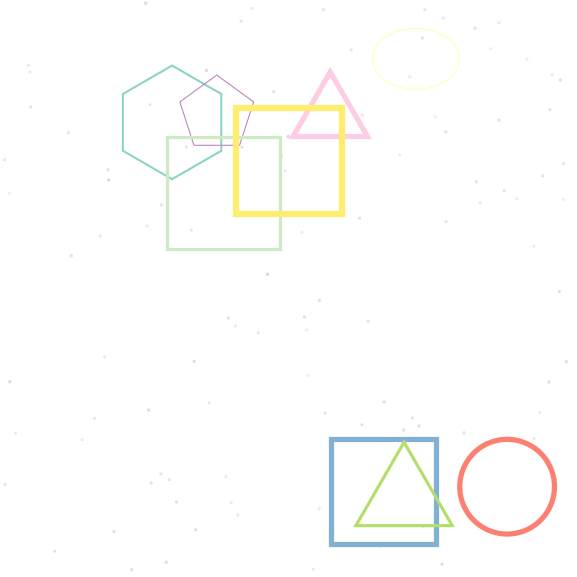[{"shape": "hexagon", "thickness": 1, "radius": 0.49, "center": [0.298, 0.787]}, {"shape": "oval", "thickness": 0.5, "radius": 0.38, "center": [0.72, 0.897]}, {"shape": "circle", "thickness": 2.5, "radius": 0.41, "center": [0.878, 0.156]}, {"shape": "square", "thickness": 2.5, "radius": 0.46, "center": [0.664, 0.148]}, {"shape": "triangle", "thickness": 1.5, "radius": 0.48, "center": [0.7, 0.137]}, {"shape": "triangle", "thickness": 2.5, "radius": 0.37, "center": [0.572, 0.8]}, {"shape": "pentagon", "thickness": 0.5, "radius": 0.34, "center": [0.375, 0.802]}, {"shape": "square", "thickness": 1.5, "radius": 0.49, "center": [0.387, 0.665]}, {"shape": "square", "thickness": 3, "radius": 0.46, "center": [0.5, 0.72]}]